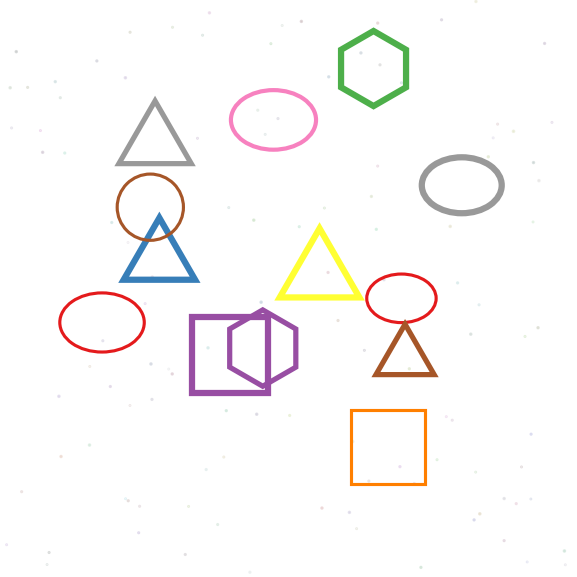[{"shape": "oval", "thickness": 1.5, "radius": 0.3, "center": [0.695, 0.483]}, {"shape": "oval", "thickness": 1.5, "radius": 0.37, "center": [0.177, 0.441]}, {"shape": "triangle", "thickness": 3, "radius": 0.36, "center": [0.276, 0.55]}, {"shape": "hexagon", "thickness": 3, "radius": 0.32, "center": [0.647, 0.88]}, {"shape": "hexagon", "thickness": 2.5, "radius": 0.33, "center": [0.455, 0.396]}, {"shape": "square", "thickness": 3, "radius": 0.33, "center": [0.398, 0.384]}, {"shape": "square", "thickness": 1.5, "radius": 0.32, "center": [0.671, 0.225]}, {"shape": "triangle", "thickness": 3, "radius": 0.4, "center": [0.553, 0.524]}, {"shape": "circle", "thickness": 1.5, "radius": 0.29, "center": [0.26, 0.64]}, {"shape": "triangle", "thickness": 2.5, "radius": 0.29, "center": [0.701, 0.38]}, {"shape": "oval", "thickness": 2, "radius": 0.37, "center": [0.474, 0.792]}, {"shape": "triangle", "thickness": 2.5, "radius": 0.36, "center": [0.269, 0.752]}, {"shape": "oval", "thickness": 3, "radius": 0.35, "center": [0.8, 0.678]}]